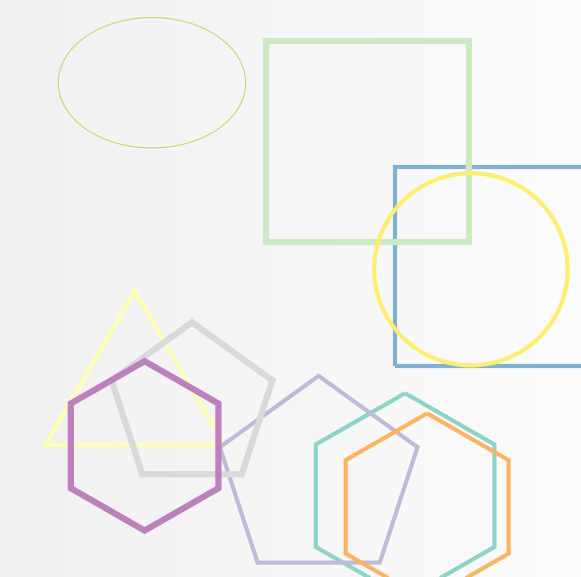[{"shape": "hexagon", "thickness": 2, "radius": 0.89, "center": [0.697, 0.141]}, {"shape": "triangle", "thickness": 2, "radius": 0.89, "center": [0.232, 0.318]}, {"shape": "pentagon", "thickness": 2, "radius": 0.89, "center": [0.548, 0.17]}, {"shape": "square", "thickness": 2, "radius": 0.86, "center": [0.852, 0.538]}, {"shape": "hexagon", "thickness": 2, "radius": 0.81, "center": [0.735, 0.121]}, {"shape": "oval", "thickness": 0.5, "radius": 0.81, "center": [0.261, 0.856]}, {"shape": "pentagon", "thickness": 3, "radius": 0.73, "center": [0.33, 0.296]}, {"shape": "hexagon", "thickness": 3, "radius": 0.73, "center": [0.249, 0.227]}, {"shape": "square", "thickness": 3, "radius": 0.87, "center": [0.632, 0.753]}, {"shape": "circle", "thickness": 2, "radius": 0.83, "center": [0.81, 0.533]}]